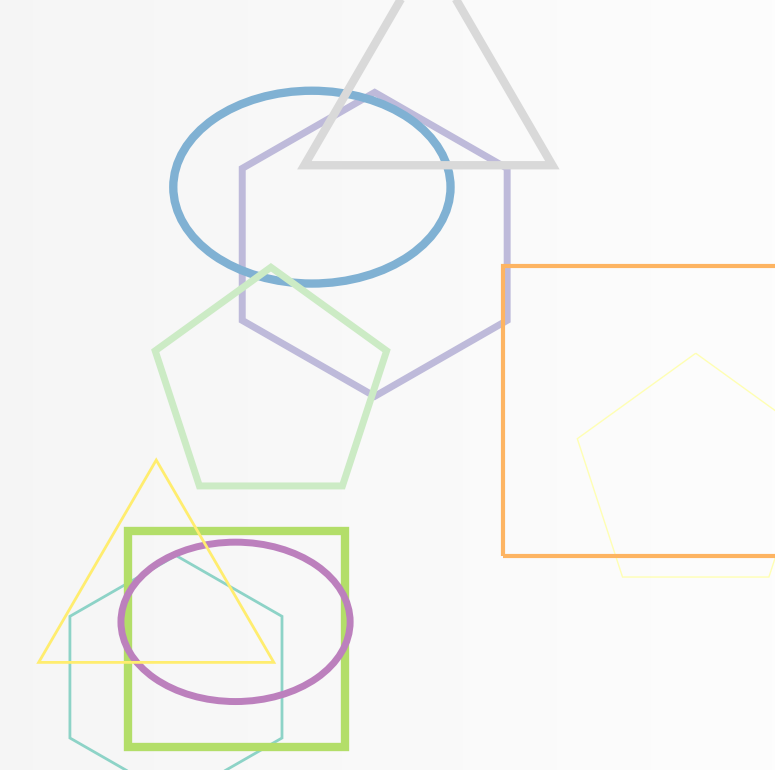[{"shape": "hexagon", "thickness": 1, "radius": 0.79, "center": [0.227, 0.121]}, {"shape": "pentagon", "thickness": 0.5, "radius": 0.8, "center": [0.898, 0.381]}, {"shape": "hexagon", "thickness": 2.5, "radius": 0.99, "center": [0.483, 0.683]}, {"shape": "oval", "thickness": 3, "radius": 0.89, "center": [0.402, 0.757]}, {"shape": "square", "thickness": 1.5, "radius": 0.94, "center": [0.838, 0.466]}, {"shape": "square", "thickness": 3, "radius": 0.7, "center": [0.305, 0.171]}, {"shape": "triangle", "thickness": 3, "radius": 0.92, "center": [0.553, 0.878]}, {"shape": "oval", "thickness": 2.5, "radius": 0.74, "center": [0.304, 0.192]}, {"shape": "pentagon", "thickness": 2.5, "radius": 0.78, "center": [0.35, 0.496]}, {"shape": "triangle", "thickness": 1, "radius": 0.88, "center": [0.202, 0.227]}]